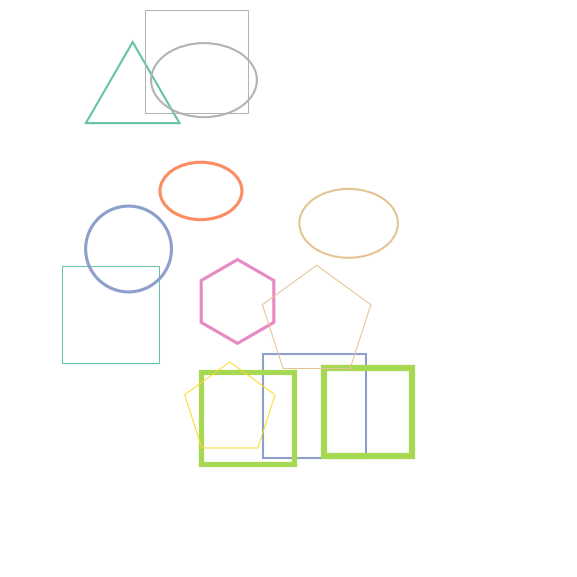[{"shape": "square", "thickness": 0.5, "radius": 0.42, "center": [0.191, 0.455]}, {"shape": "triangle", "thickness": 1, "radius": 0.47, "center": [0.23, 0.833]}, {"shape": "oval", "thickness": 1.5, "radius": 0.35, "center": [0.348, 0.668]}, {"shape": "square", "thickness": 1, "radius": 0.45, "center": [0.544, 0.296]}, {"shape": "circle", "thickness": 1.5, "radius": 0.37, "center": [0.223, 0.568]}, {"shape": "hexagon", "thickness": 1.5, "radius": 0.36, "center": [0.411, 0.477]}, {"shape": "square", "thickness": 3, "radius": 0.38, "center": [0.637, 0.285]}, {"shape": "square", "thickness": 2.5, "radius": 0.4, "center": [0.428, 0.275]}, {"shape": "pentagon", "thickness": 0.5, "radius": 0.41, "center": [0.398, 0.29]}, {"shape": "pentagon", "thickness": 0.5, "radius": 0.49, "center": [0.548, 0.441]}, {"shape": "oval", "thickness": 1, "radius": 0.43, "center": [0.604, 0.612]}, {"shape": "square", "thickness": 0.5, "radius": 0.44, "center": [0.34, 0.892]}, {"shape": "oval", "thickness": 1, "radius": 0.46, "center": [0.353, 0.86]}]